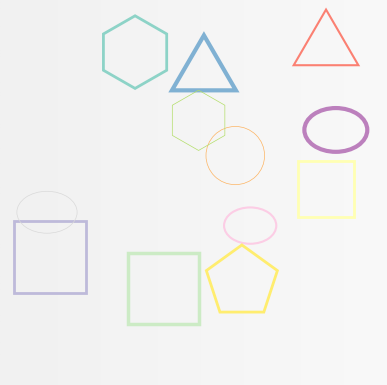[{"shape": "hexagon", "thickness": 2, "radius": 0.47, "center": [0.349, 0.865]}, {"shape": "square", "thickness": 2, "radius": 0.36, "center": [0.842, 0.51]}, {"shape": "square", "thickness": 2, "radius": 0.47, "center": [0.129, 0.333]}, {"shape": "triangle", "thickness": 1.5, "radius": 0.48, "center": [0.841, 0.879]}, {"shape": "triangle", "thickness": 3, "radius": 0.48, "center": [0.526, 0.813]}, {"shape": "circle", "thickness": 0.5, "radius": 0.38, "center": [0.607, 0.596]}, {"shape": "hexagon", "thickness": 0.5, "radius": 0.39, "center": [0.512, 0.687]}, {"shape": "oval", "thickness": 1.5, "radius": 0.34, "center": [0.646, 0.414]}, {"shape": "oval", "thickness": 0.5, "radius": 0.39, "center": [0.121, 0.449]}, {"shape": "oval", "thickness": 3, "radius": 0.41, "center": [0.867, 0.662]}, {"shape": "square", "thickness": 2.5, "radius": 0.46, "center": [0.423, 0.251]}, {"shape": "pentagon", "thickness": 2, "radius": 0.48, "center": [0.624, 0.267]}]